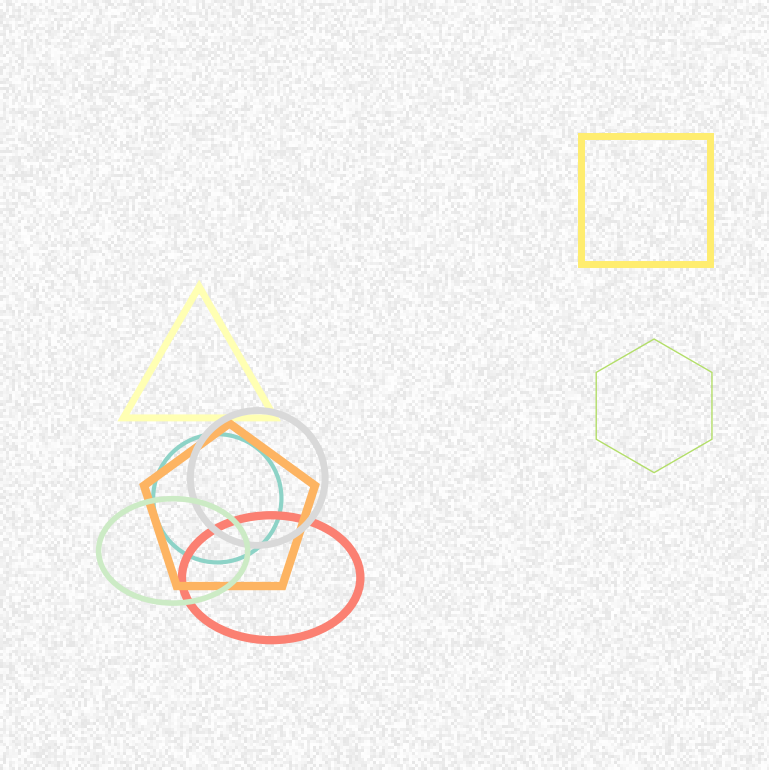[{"shape": "circle", "thickness": 1.5, "radius": 0.42, "center": [0.282, 0.353]}, {"shape": "triangle", "thickness": 2.5, "radius": 0.57, "center": [0.259, 0.514]}, {"shape": "oval", "thickness": 3, "radius": 0.58, "center": [0.352, 0.25]}, {"shape": "pentagon", "thickness": 3, "radius": 0.58, "center": [0.298, 0.333]}, {"shape": "hexagon", "thickness": 0.5, "radius": 0.43, "center": [0.849, 0.473]}, {"shape": "circle", "thickness": 2.5, "radius": 0.44, "center": [0.335, 0.379]}, {"shape": "oval", "thickness": 2, "radius": 0.48, "center": [0.225, 0.285]}, {"shape": "square", "thickness": 2.5, "radius": 0.42, "center": [0.838, 0.74]}]